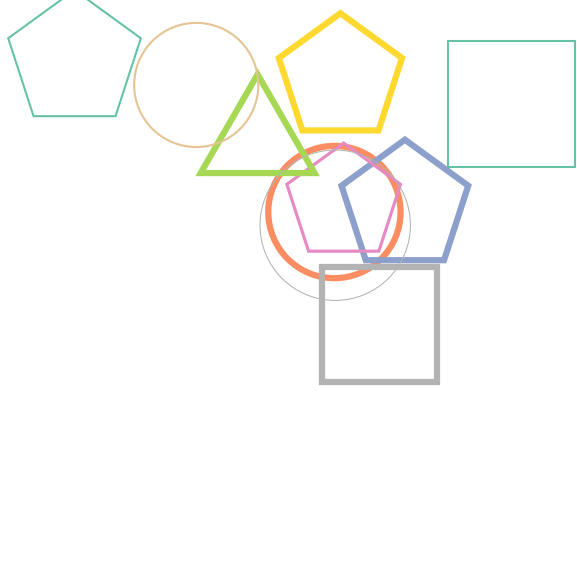[{"shape": "square", "thickness": 1, "radius": 0.55, "center": [0.886, 0.819]}, {"shape": "pentagon", "thickness": 1, "radius": 0.6, "center": [0.129, 0.896]}, {"shape": "circle", "thickness": 3, "radius": 0.57, "center": [0.579, 0.632]}, {"shape": "pentagon", "thickness": 3, "radius": 0.58, "center": [0.701, 0.642]}, {"shape": "pentagon", "thickness": 1.5, "radius": 0.52, "center": [0.595, 0.648]}, {"shape": "triangle", "thickness": 3, "radius": 0.57, "center": [0.446, 0.756]}, {"shape": "pentagon", "thickness": 3, "radius": 0.56, "center": [0.589, 0.864]}, {"shape": "circle", "thickness": 1, "radius": 0.54, "center": [0.34, 0.852]}, {"shape": "square", "thickness": 3, "radius": 0.5, "center": [0.657, 0.437]}, {"shape": "circle", "thickness": 0.5, "radius": 0.65, "center": [0.58, 0.609]}]